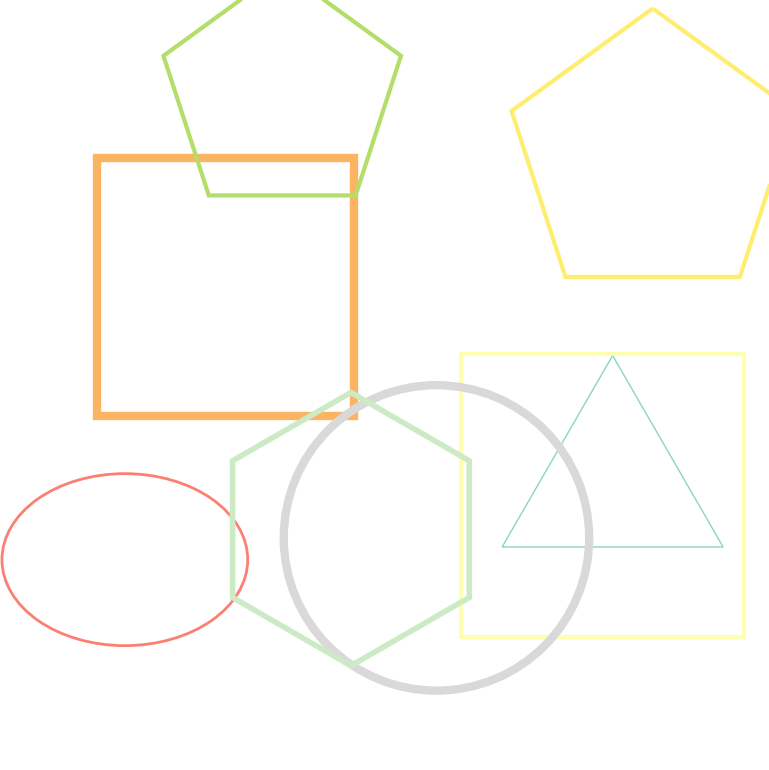[{"shape": "triangle", "thickness": 0.5, "radius": 0.83, "center": [0.796, 0.372]}, {"shape": "square", "thickness": 1.5, "radius": 0.92, "center": [0.782, 0.357]}, {"shape": "oval", "thickness": 1, "radius": 0.8, "center": [0.162, 0.273]}, {"shape": "square", "thickness": 3, "radius": 0.84, "center": [0.293, 0.627]}, {"shape": "pentagon", "thickness": 1.5, "radius": 0.81, "center": [0.367, 0.877]}, {"shape": "circle", "thickness": 3, "radius": 0.99, "center": [0.567, 0.301]}, {"shape": "hexagon", "thickness": 2, "radius": 0.89, "center": [0.456, 0.313]}, {"shape": "pentagon", "thickness": 1.5, "radius": 0.96, "center": [0.848, 0.796]}]